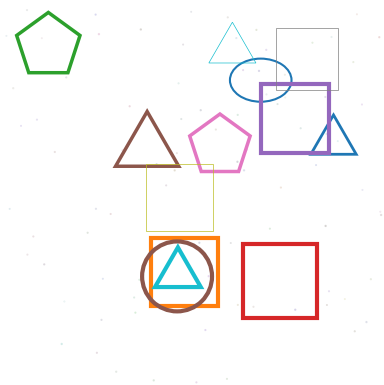[{"shape": "oval", "thickness": 1.5, "radius": 0.4, "center": [0.677, 0.792]}, {"shape": "triangle", "thickness": 2, "radius": 0.34, "center": [0.866, 0.633]}, {"shape": "square", "thickness": 3, "radius": 0.44, "center": [0.479, 0.293]}, {"shape": "pentagon", "thickness": 2.5, "radius": 0.43, "center": [0.126, 0.881]}, {"shape": "square", "thickness": 3, "radius": 0.48, "center": [0.728, 0.271]}, {"shape": "square", "thickness": 3, "radius": 0.44, "center": [0.766, 0.692]}, {"shape": "triangle", "thickness": 2.5, "radius": 0.47, "center": [0.382, 0.616]}, {"shape": "circle", "thickness": 3, "radius": 0.45, "center": [0.46, 0.282]}, {"shape": "pentagon", "thickness": 2.5, "radius": 0.41, "center": [0.571, 0.621]}, {"shape": "square", "thickness": 0.5, "radius": 0.4, "center": [0.799, 0.846]}, {"shape": "square", "thickness": 0.5, "radius": 0.43, "center": [0.467, 0.488]}, {"shape": "triangle", "thickness": 0.5, "radius": 0.35, "center": [0.604, 0.872]}, {"shape": "triangle", "thickness": 3, "radius": 0.34, "center": [0.462, 0.289]}]